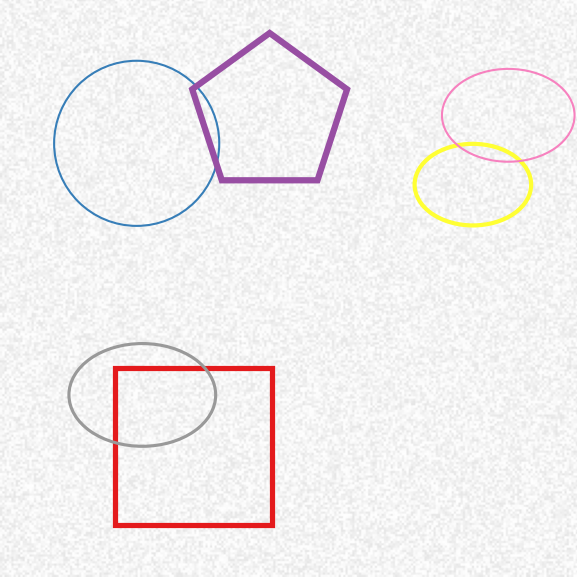[{"shape": "square", "thickness": 2.5, "radius": 0.68, "center": [0.336, 0.227]}, {"shape": "circle", "thickness": 1, "radius": 0.71, "center": [0.237, 0.751]}, {"shape": "pentagon", "thickness": 3, "radius": 0.7, "center": [0.467, 0.801]}, {"shape": "oval", "thickness": 2, "radius": 0.5, "center": [0.819, 0.679]}, {"shape": "oval", "thickness": 1, "radius": 0.57, "center": [0.88, 0.799]}, {"shape": "oval", "thickness": 1.5, "radius": 0.64, "center": [0.246, 0.315]}]